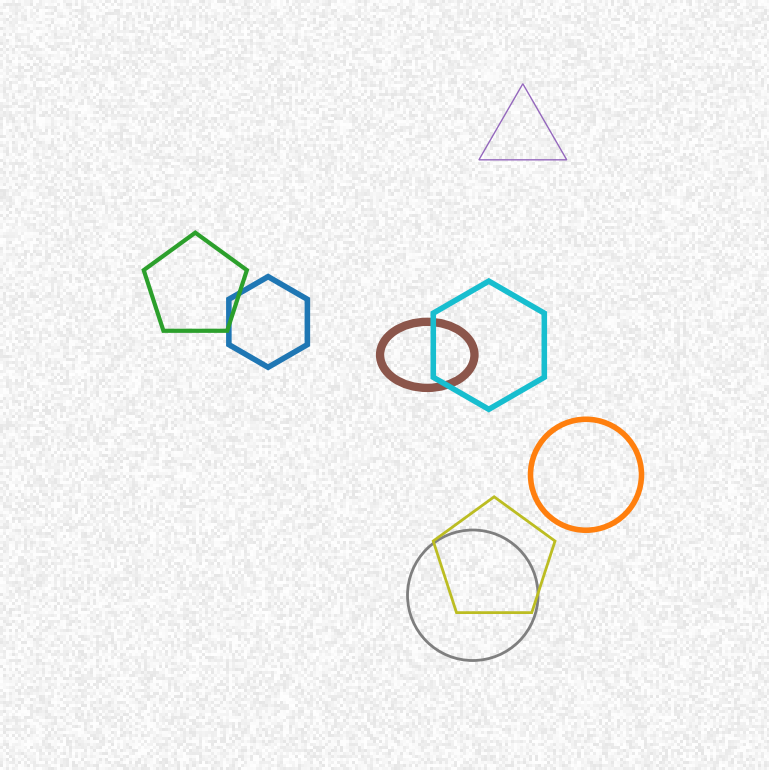[{"shape": "hexagon", "thickness": 2, "radius": 0.29, "center": [0.348, 0.582]}, {"shape": "circle", "thickness": 2, "radius": 0.36, "center": [0.761, 0.383]}, {"shape": "pentagon", "thickness": 1.5, "radius": 0.35, "center": [0.254, 0.627]}, {"shape": "triangle", "thickness": 0.5, "radius": 0.33, "center": [0.679, 0.825]}, {"shape": "oval", "thickness": 3, "radius": 0.31, "center": [0.555, 0.539]}, {"shape": "circle", "thickness": 1, "radius": 0.42, "center": [0.614, 0.227]}, {"shape": "pentagon", "thickness": 1, "radius": 0.42, "center": [0.642, 0.272]}, {"shape": "hexagon", "thickness": 2, "radius": 0.42, "center": [0.635, 0.552]}]